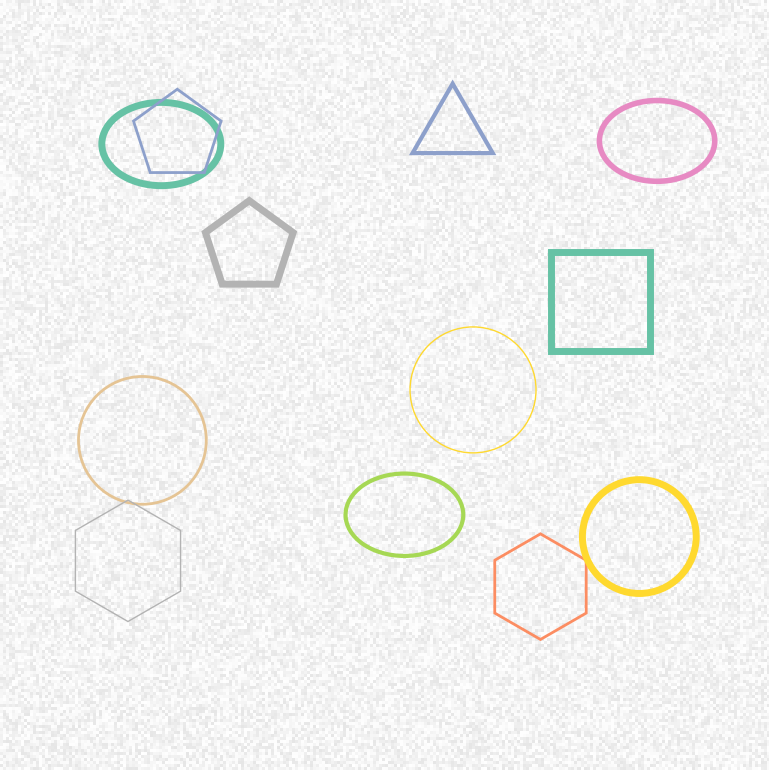[{"shape": "oval", "thickness": 2.5, "radius": 0.39, "center": [0.209, 0.813]}, {"shape": "square", "thickness": 2.5, "radius": 0.32, "center": [0.78, 0.609]}, {"shape": "hexagon", "thickness": 1, "radius": 0.34, "center": [0.702, 0.238]}, {"shape": "triangle", "thickness": 1.5, "radius": 0.3, "center": [0.588, 0.831]}, {"shape": "pentagon", "thickness": 1, "radius": 0.3, "center": [0.23, 0.824]}, {"shape": "oval", "thickness": 2, "radius": 0.37, "center": [0.853, 0.817]}, {"shape": "oval", "thickness": 1.5, "radius": 0.38, "center": [0.525, 0.331]}, {"shape": "circle", "thickness": 2.5, "radius": 0.37, "center": [0.83, 0.303]}, {"shape": "circle", "thickness": 0.5, "radius": 0.41, "center": [0.614, 0.494]}, {"shape": "circle", "thickness": 1, "radius": 0.41, "center": [0.185, 0.428]}, {"shape": "hexagon", "thickness": 0.5, "radius": 0.39, "center": [0.166, 0.272]}, {"shape": "pentagon", "thickness": 2.5, "radius": 0.3, "center": [0.324, 0.679]}]